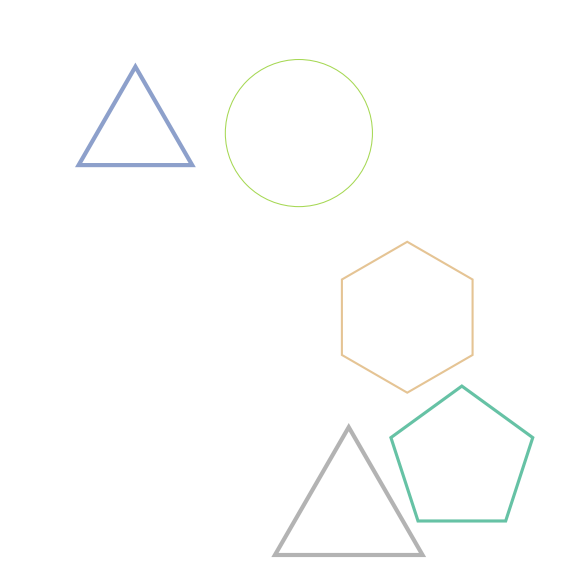[{"shape": "pentagon", "thickness": 1.5, "radius": 0.65, "center": [0.8, 0.201]}, {"shape": "triangle", "thickness": 2, "radius": 0.57, "center": [0.234, 0.77]}, {"shape": "circle", "thickness": 0.5, "radius": 0.64, "center": [0.518, 0.769]}, {"shape": "hexagon", "thickness": 1, "radius": 0.65, "center": [0.705, 0.45]}, {"shape": "triangle", "thickness": 2, "radius": 0.74, "center": [0.604, 0.112]}]